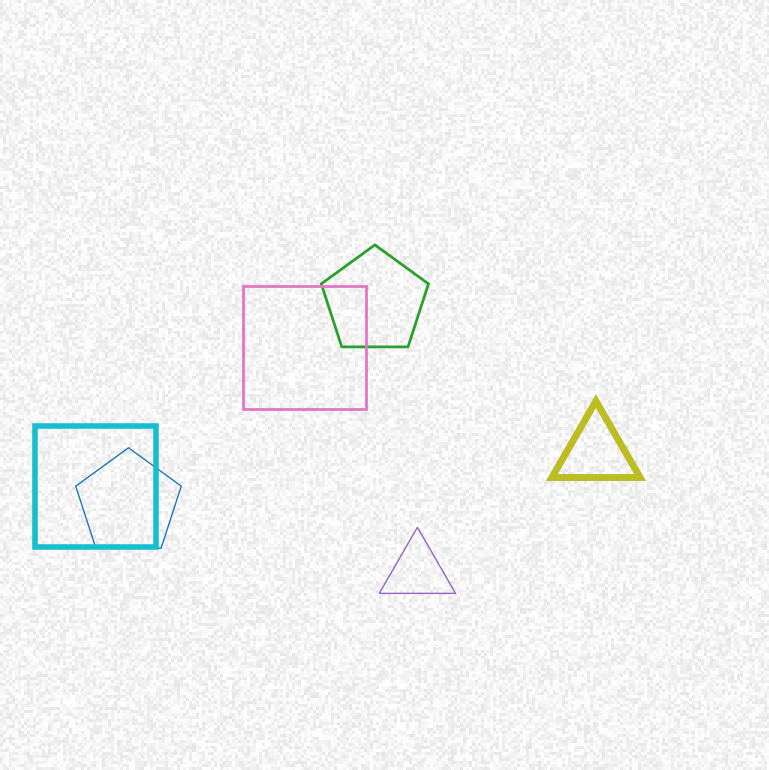[{"shape": "pentagon", "thickness": 0.5, "radius": 0.36, "center": [0.167, 0.346]}, {"shape": "pentagon", "thickness": 1, "radius": 0.37, "center": [0.487, 0.609]}, {"shape": "triangle", "thickness": 0.5, "radius": 0.29, "center": [0.542, 0.258]}, {"shape": "square", "thickness": 1, "radius": 0.4, "center": [0.395, 0.549]}, {"shape": "triangle", "thickness": 2.5, "radius": 0.33, "center": [0.774, 0.413]}, {"shape": "square", "thickness": 2, "radius": 0.39, "center": [0.124, 0.369]}]